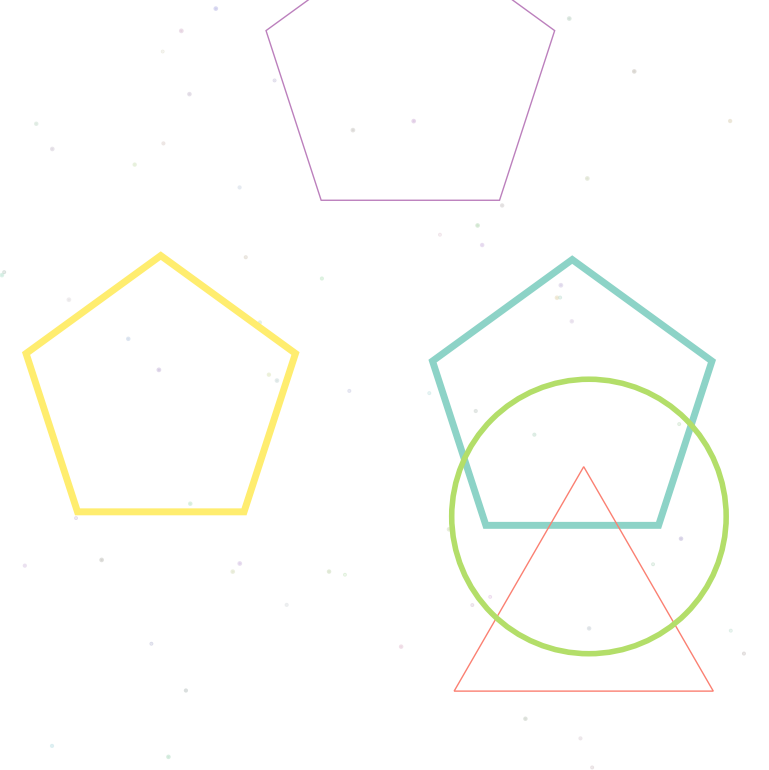[{"shape": "pentagon", "thickness": 2.5, "radius": 0.95, "center": [0.743, 0.472]}, {"shape": "triangle", "thickness": 0.5, "radius": 0.97, "center": [0.758, 0.2]}, {"shape": "circle", "thickness": 2, "radius": 0.89, "center": [0.765, 0.329]}, {"shape": "pentagon", "thickness": 0.5, "radius": 0.99, "center": [0.533, 0.899]}, {"shape": "pentagon", "thickness": 2.5, "radius": 0.92, "center": [0.209, 0.484]}]